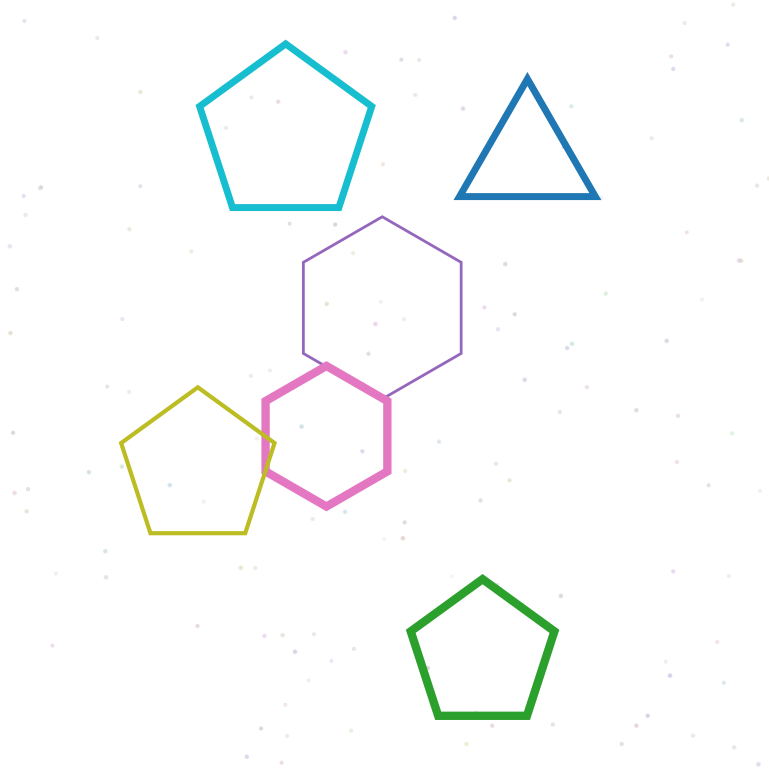[{"shape": "triangle", "thickness": 2.5, "radius": 0.51, "center": [0.685, 0.796]}, {"shape": "pentagon", "thickness": 3, "radius": 0.49, "center": [0.627, 0.15]}, {"shape": "hexagon", "thickness": 1, "radius": 0.59, "center": [0.496, 0.6]}, {"shape": "hexagon", "thickness": 3, "radius": 0.46, "center": [0.424, 0.433]}, {"shape": "pentagon", "thickness": 1.5, "radius": 0.52, "center": [0.257, 0.392]}, {"shape": "pentagon", "thickness": 2.5, "radius": 0.59, "center": [0.371, 0.826]}]